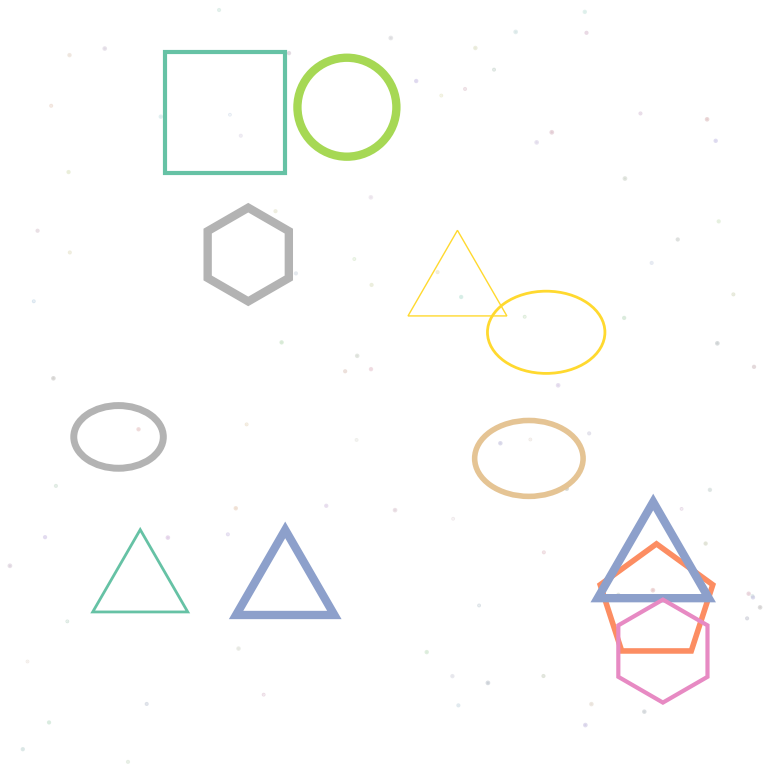[{"shape": "square", "thickness": 1.5, "radius": 0.39, "center": [0.292, 0.854]}, {"shape": "triangle", "thickness": 1, "radius": 0.36, "center": [0.182, 0.241]}, {"shape": "pentagon", "thickness": 2, "radius": 0.38, "center": [0.853, 0.217]}, {"shape": "triangle", "thickness": 3, "radius": 0.42, "center": [0.848, 0.265]}, {"shape": "triangle", "thickness": 3, "radius": 0.37, "center": [0.37, 0.238]}, {"shape": "hexagon", "thickness": 1.5, "radius": 0.33, "center": [0.861, 0.154]}, {"shape": "circle", "thickness": 3, "radius": 0.32, "center": [0.451, 0.861]}, {"shape": "oval", "thickness": 1, "radius": 0.38, "center": [0.709, 0.568]}, {"shape": "triangle", "thickness": 0.5, "radius": 0.37, "center": [0.594, 0.627]}, {"shape": "oval", "thickness": 2, "radius": 0.35, "center": [0.687, 0.405]}, {"shape": "hexagon", "thickness": 3, "radius": 0.3, "center": [0.322, 0.669]}, {"shape": "oval", "thickness": 2.5, "radius": 0.29, "center": [0.154, 0.433]}]